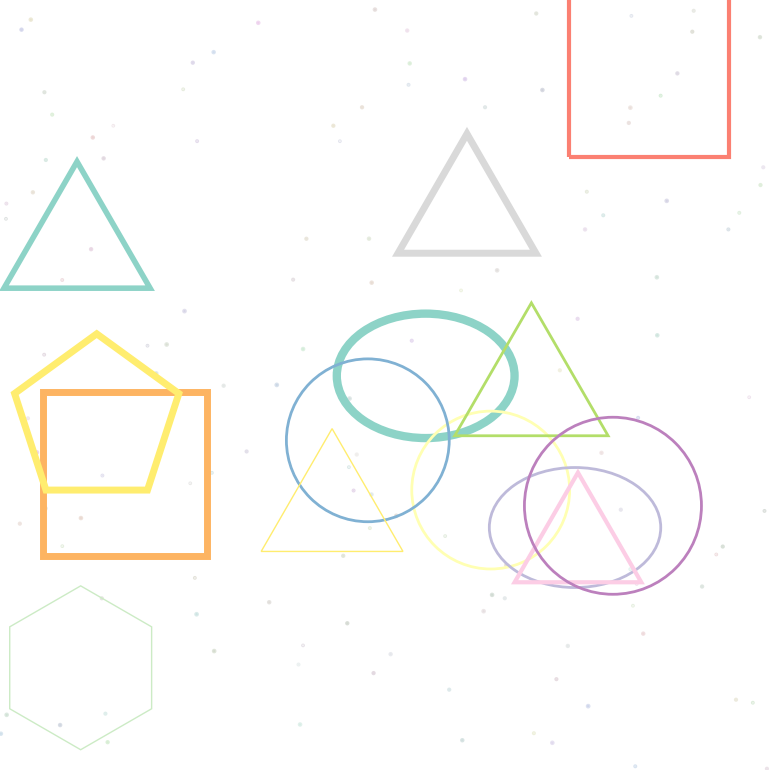[{"shape": "triangle", "thickness": 2, "radius": 0.55, "center": [0.1, 0.681]}, {"shape": "oval", "thickness": 3, "radius": 0.58, "center": [0.553, 0.512]}, {"shape": "circle", "thickness": 1, "radius": 0.51, "center": [0.637, 0.364]}, {"shape": "oval", "thickness": 1, "radius": 0.56, "center": [0.747, 0.315]}, {"shape": "square", "thickness": 1.5, "radius": 0.52, "center": [0.843, 0.899]}, {"shape": "circle", "thickness": 1, "radius": 0.53, "center": [0.478, 0.428]}, {"shape": "square", "thickness": 2.5, "radius": 0.53, "center": [0.162, 0.384]}, {"shape": "triangle", "thickness": 1, "radius": 0.58, "center": [0.69, 0.492]}, {"shape": "triangle", "thickness": 1.5, "radius": 0.47, "center": [0.751, 0.291]}, {"shape": "triangle", "thickness": 2.5, "radius": 0.52, "center": [0.606, 0.723]}, {"shape": "circle", "thickness": 1, "radius": 0.57, "center": [0.796, 0.343]}, {"shape": "hexagon", "thickness": 0.5, "radius": 0.53, "center": [0.105, 0.133]}, {"shape": "triangle", "thickness": 0.5, "radius": 0.53, "center": [0.431, 0.337]}, {"shape": "pentagon", "thickness": 2.5, "radius": 0.56, "center": [0.126, 0.454]}]